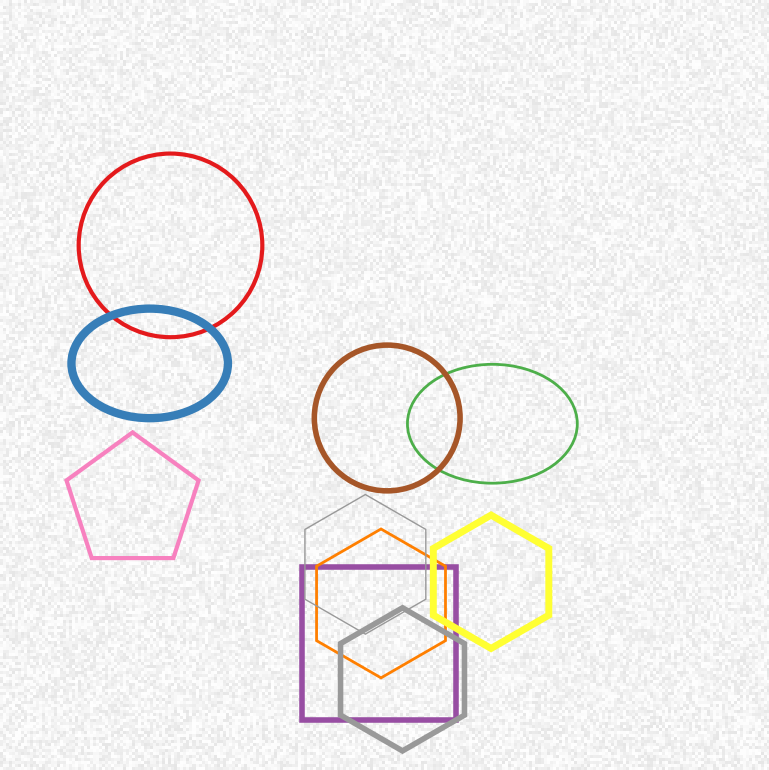[{"shape": "circle", "thickness": 1.5, "radius": 0.6, "center": [0.221, 0.681]}, {"shape": "oval", "thickness": 3, "radius": 0.51, "center": [0.194, 0.528]}, {"shape": "oval", "thickness": 1, "radius": 0.55, "center": [0.639, 0.45]}, {"shape": "square", "thickness": 2, "radius": 0.5, "center": [0.492, 0.164]}, {"shape": "hexagon", "thickness": 1, "radius": 0.48, "center": [0.495, 0.216]}, {"shape": "hexagon", "thickness": 2.5, "radius": 0.43, "center": [0.638, 0.244]}, {"shape": "circle", "thickness": 2, "radius": 0.47, "center": [0.503, 0.457]}, {"shape": "pentagon", "thickness": 1.5, "radius": 0.45, "center": [0.172, 0.348]}, {"shape": "hexagon", "thickness": 0.5, "radius": 0.45, "center": [0.475, 0.267]}, {"shape": "hexagon", "thickness": 2, "radius": 0.46, "center": [0.523, 0.118]}]